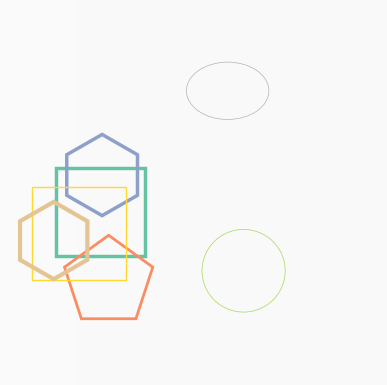[{"shape": "square", "thickness": 2.5, "radius": 0.57, "center": [0.26, 0.449]}, {"shape": "pentagon", "thickness": 2, "radius": 0.6, "center": [0.28, 0.269]}, {"shape": "hexagon", "thickness": 2.5, "radius": 0.53, "center": [0.264, 0.545]}, {"shape": "circle", "thickness": 0.5, "radius": 0.54, "center": [0.629, 0.297]}, {"shape": "square", "thickness": 1, "radius": 0.61, "center": [0.204, 0.393]}, {"shape": "hexagon", "thickness": 3, "radius": 0.5, "center": [0.139, 0.375]}, {"shape": "oval", "thickness": 0.5, "radius": 0.53, "center": [0.588, 0.764]}]